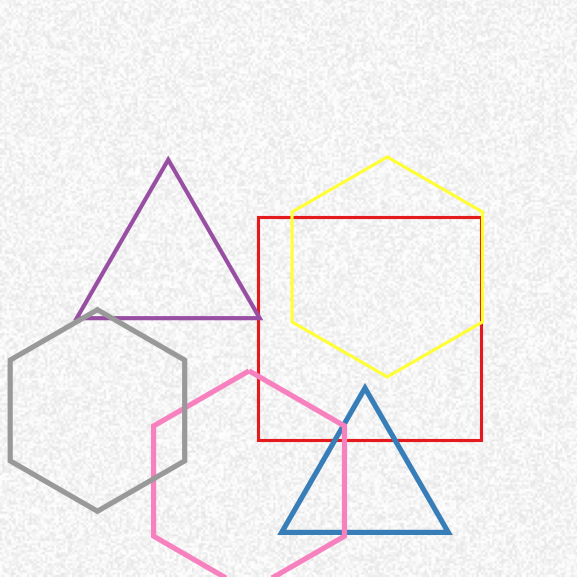[{"shape": "square", "thickness": 1.5, "radius": 0.97, "center": [0.64, 0.431]}, {"shape": "triangle", "thickness": 2.5, "radius": 0.83, "center": [0.632, 0.161]}, {"shape": "triangle", "thickness": 2, "radius": 0.91, "center": [0.291, 0.54]}, {"shape": "hexagon", "thickness": 1.5, "radius": 0.95, "center": [0.671, 0.537]}, {"shape": "hexagon", "thickness": 2.5, "radius": 0.95, "center": [0.431, 0.166]}, {"shape": "hexagon", "thickness": 2.5, "radius": 0.87, "center": [0.169, 0.288]}]